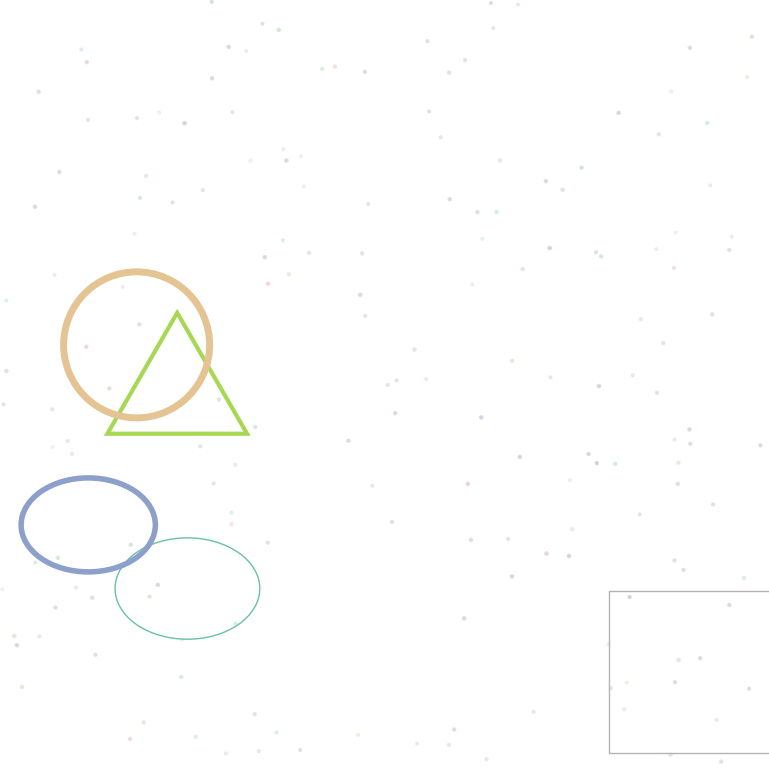[{"shape": "oval", "thickness": 0.5, "radius": 0.47, "center": [0.243, 0.236]}, {"shape": "oval", "thickness": 2, "radius": 0.44, "center": [0.115, 0.318]}, {"shape": "triangle", "thickness": 1.5, "radius": 0.52, "center": [0.23, 0.489]}, {"shape": "circle", "thickness": 2.5, "radius": 0.47, "center": [0.177, 0.552]}, {"shape": "square", "thickness": 0.5, "radius": 0.53, "center": [0.896, 0.127]}]